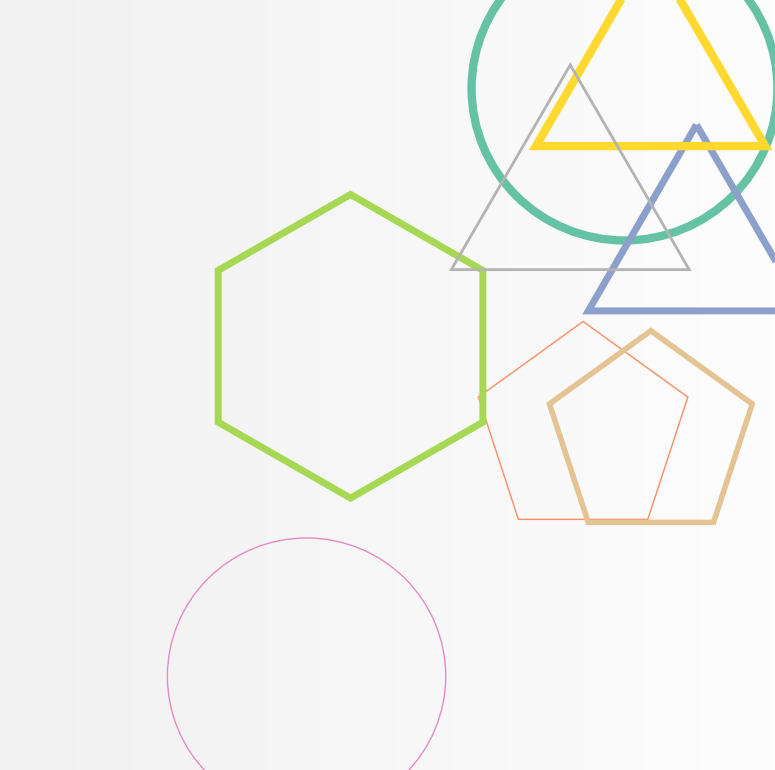[{"shape": "circle", "thickness": 3, "radius": 0.99, "center": [0.806, 0.885]}, {"shape": "pentagon", "thickness": 0.5, "radius": 0.71, "center": [0.752, 0.44]}, {"shape": "triangle", "thickness": 2.5, "radius": 0.81, "center": [0.899, 0.677]}, {"shape": "circle", "thickness": 0.5, "radius": 0.9, "center": [0.396, 0.122]}, {"shape": "hexagon", "thickness": 2.5, "radius": 0.99, "center": [0.452, 0.55]}, {"shape": "triangle", "thickness": 3, "radius": 0.85, "center": [0.839, 0.896]}, {"shape": "pentagon", "thickness": 2, "radius": 0.69, "center": [0.84, 0.433]}, {"shape": "triangle", "thickness": 1, "radius": 0.89, "center": [0.736, 0.738]}]